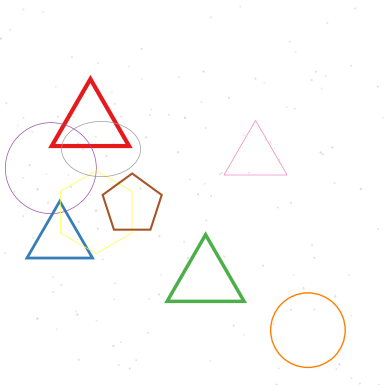[{"shape": "triangle", "thickness": 3, "radius": 0.58, "center": [0.235, 0.679]}, {"shape": "triangle", "thickness": 2, "radius": 0.49, "center": [0.155, 0.379]}, {"shape": "triangle", "thickness": 2.5, "radius": 0.58, "center": [0.534, 0.275]}, {"shape": "circle", "thickness": 0.5, "radius": 0.59, "center": [0.132, 0.563]}, {"shape": "circle", "thickness": 1, "radius": 0.48, "center": [0.8, 0.142]}, {"shape": "hexagon", "thickness": 0.5, "radius": 0.54, "center": [0.25, 0.449]}, {"shape": "pentagon", "thickness": 1.5, "radius": 0.4, "center": [0.343, 0.469]}, {"shape": "triangle", "thickness": 0.5, "radius": 0.47, "center": [0.664, 0.593]}, {"shape": "oval", "thickness": 0.5, "radius": 0.51, "center": [0.263, 0.613]}]